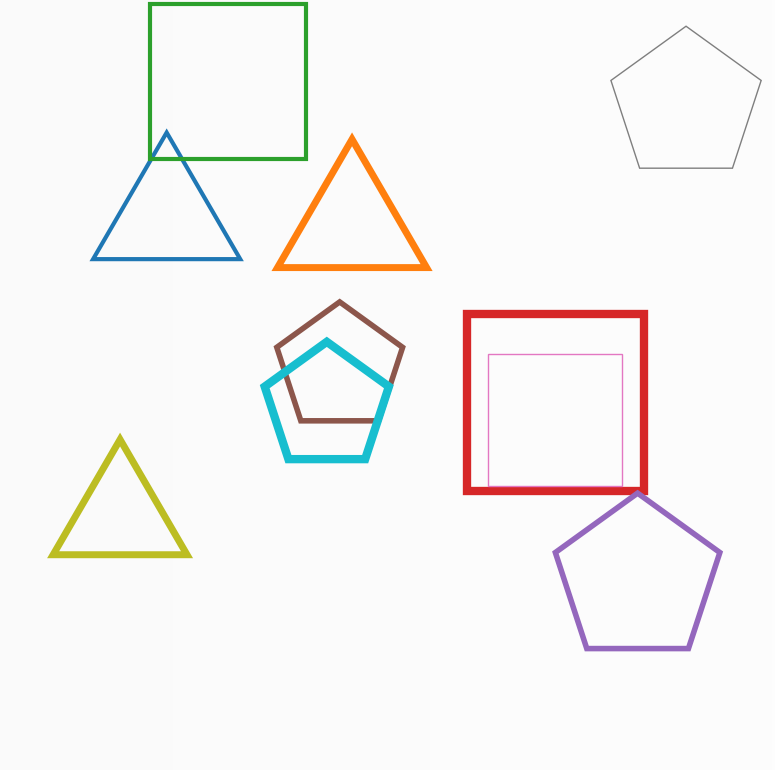[{"shape": "triangle", "thickness": 1.5, "radius": 0.55, "center": [0.215, 0.718]}, {"shape": "triangle", "thickness": 2.5, "radius": 0.56, "center": [0.454, 0.708]}, {"shape": "square", "thickness": 1.5, "radius": 0.5, "center": [0.295, 0.894]}, {"shape": "square", "thickness": 3, "radius": 0.57, "center": [0.716, 0.477]}, {"shape": "pentagon", "thickness": 2, "radius": 0.56, "center": [0.823, 0.248]}, {"shape": "pentagon", "thickness": 2, "radius": 0.43, "center": [0.438, 0.523]}, {"shape": "square", "thickness": 0.5, "radius": 0.43, "center": [0.716, 0.455]}, {"shape": "pentagon", "thickness": 0.5, "radius": 0.51, "center": [0.885, 0.864]}, {"shape": "triangle", "thickness": 2.5, "radius": 0.5, "center": [0.155, 0.329]}, {"shape": "pentagon", "thickness": 3, "radius": 0.42, "center": [0.422, 0.472]}]